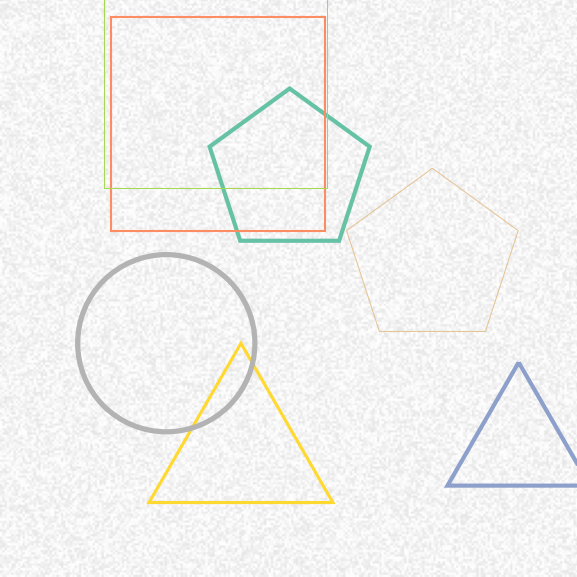[{"shape": "pentagon", "thickness": 2, "radius": 0.73, "center": [0.502, 0.7]}, {"shape": "square", "thickness": 1, "radius": 0.93, "center": [0.378, 0.785]}, {"shape": "triangle", "thickness": 2, "radius": 0.71, "center": [0.898, 0.229]}, {"shape": "square", "thickness": 0.5, "radius": 0.96, "center": [0.374, 0.866]}, {"shape": "triangle", "thickness": 1.5, "radius": 0.92, "center": [0.417, 0.221]}, {"shape": "pentagon", "thickness": 0.5, "radius": 0.78, "center": [0.749, 0.552]}, {"shape": "circle", "thickness": 2.5, "radius": 0.77, "center": [0.288, 0.405]}]